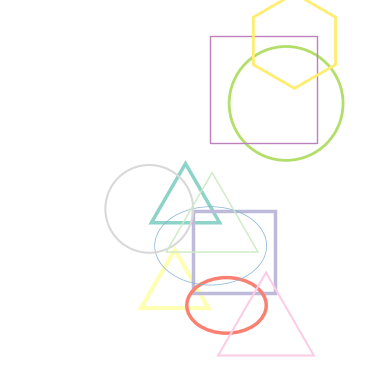[{"shape": "triangle", "thickness": 2.5, "radius": 0.51, "center": [0.482, 0.473]}, {"shape": "triangle", "thickness": 3, "radius": 0.5, "center": [0.454, 0.25]}, {"shape": "square", "thickness": 2.5, "radius": 0.53, "center": [0.607, 0.346]}, {"shape": "oval", "thickness": 2.5, "radius": 0.52, "center": [0.588, 0.207]}, {"shape": "oval", "thickness": 0.5, "radius": 0.73, "center": [0.547, 0.361]}, {"shape": "circle", "thickness": 2, "radius": 0.74, "center": [0.743, 0.731]}, {"shape": "triangle", "thickness": 1.5, "radius": 0.72, "center": [0.691, 0.148]}, {"shape": "circle", "thickness": 1.5, "radius": 0.57, "center": [0.388, 0.457]}, {"shape": "square", "thickness": 1, "radius": 0.69, "center": [0.684, 0.768]}, {"shape": "triangle", "thickness": 1, "radius": 0.69, "center": [0.551, 0.414]}, {"shape": "hexagon", "thickness": 2, "radius": 0.62, "center": [0.765, 0.894]}]